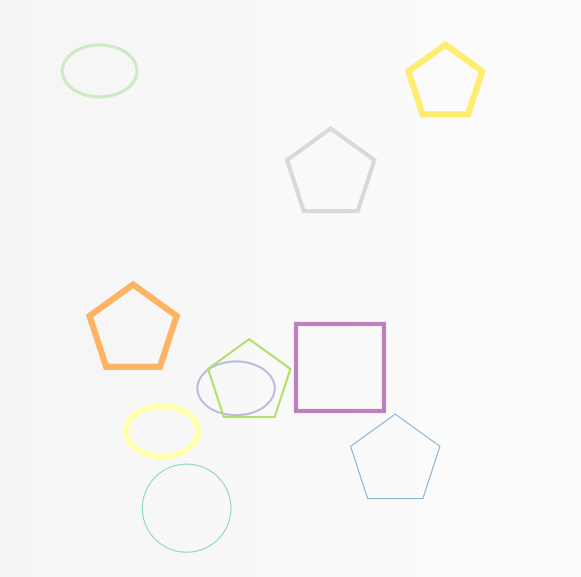[{"shape": "circle", "thickness": 0.5, "radius": 0.38, "center": [0.321, 0.119]}, {"shape": "oval", "thickness": 3, "radius": 0.31, "center": [0.279, 0.252]}, {"shape": "oval", "thickness": 1, "radius": 0.33, "center": [0.406, 0.327]}, {"shape": "pentagon", "thickness": 0.5, "radius": 0.4, "center": [0.68, 0.201]}, {"shape": "pentagon", "thickness": 3, "radius": 0.39, "center": [0.229, 0.428]}, {"shape": "pentagon", "thickness": 1, "radius": 0.37, "center": [0.429, 0.337]}, {"shape": "pentagon", "thickness": 2, "radius": 0.4, "center": [0.569, 0.698]}, {"shape": "square", "thickness": 2, "radius": 0.38, "center": [0.585, 0.362]}, {"shape": "oval", "thickness": 1.5, "radius": 0.32, "center": [0.171, 0.876]}, {"shape": "pentagon", "thickness": 3, "radius": 0.33, "center": [0.766, 0.855]}]